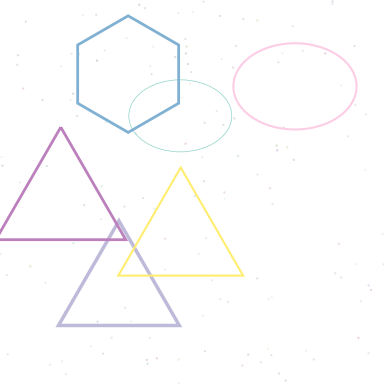[{"shape": "oval", "thickness": 0.5, "radius": 0.67, "center": [0.468, 0.699]}, {"shape": "triangle", "thickness": 2.5, "radius": 0.91, "center": [0.309, 0.245]}, {"shape": "hexagon", "thickness": 2, "radius": 0.76, "center": [0.333, 0.808]}, {"shape": "oval", "thickness": 1.5, "radius": 0.8, "center": [0.766, 0.776]}, {"shape": "triangle", "thickness": 2, "radius": 0.97, "center": [0.158, 0.475]}, {"shape": "triangle", "thickness": 1.5, "radius": 0.94, "center": [0.469, 0.378]}]